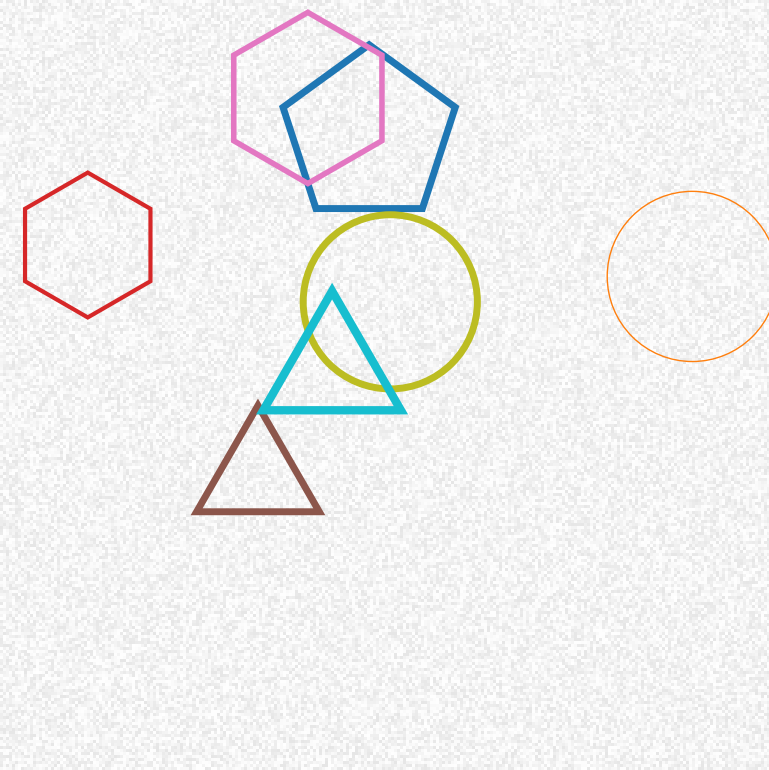[{"shape": "pentagon", "thickness": 2.5, "radius": 0.59, "center": [0.479, 0.824]}, {"shape": "circle", "thickness": 0.5, "radius": 0.55, "center": [0.899, 0.641]}, {"shape": "hexagon", "thickness": 1.5, "radius": 0.47, "center": [0.114, 0.682]}, {"shape": "triangle", "thickness": 2.5, "radius": 0.46, "center": [0.335, 0.381]}, {"shape": "hexagon", "thickness": 2, "radius": 0.56, "center": [0.4, 0.873]}, {"shape": "circle", "thickness": 2.5, "radius": 0.57, "center": [0.507, 0.608]}, {"shape": "triangle", "thickness": 3, "radius": 0.52, "center": [0.431, 0.519]}]